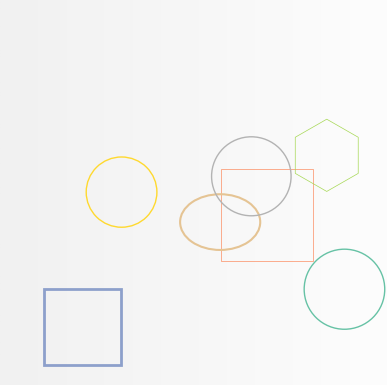[{"shape": "circle", "thickness": 1, "radius": 0.52, "center": [0.889, 0.249]}, {"shape": "square", "thickness": 0.5, "radius": 0.59, "center": [0.688, 0.441]}, {"shape": "square", "thickness": 2, "radius": 0.5, "center": [0.212, 0.15]}, {"shape": "hexagon", "thickness": 0.5, "radius": 0.47, "center": [0.843, 0.597]}, {"shape": "circle", "thickness": 1, "radius": 0.46, "center": [0.314, 0.501]}, {"shape": "oval", "thickness": 1.5, "radius": 0.52, "center": [0.568, 0.423]}, {"shape": "circle", "thickness": 1, "radius": 0.51, "center": [0.649, 0.542]}]